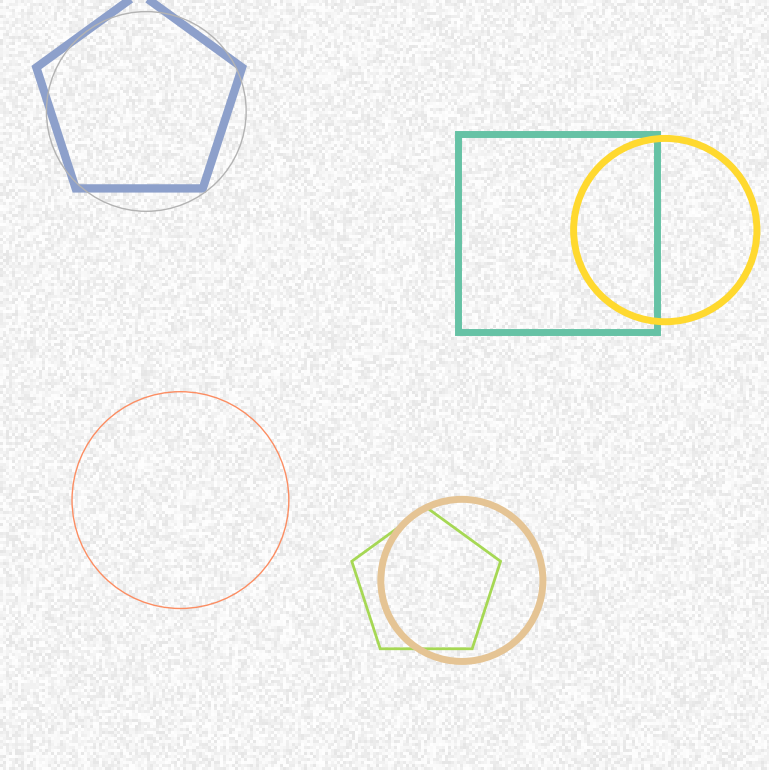[{"shape": "square", "thickness": 2.5, "radius": 0.64, "center": [0.724, 0.698]}, {"shape": "circle", "thickness": 0.5, "radius": 0.7, "center": [0.234, 0.351]}, {"shape": "pentagon", "thickness": 3, "radius": 0.7, "center": [0.181, 0.869]}, {"shape": "pentagon", "thickness": 1, "radius": 0.51, "center": [0.553, 0.24]}, {"shape": "circle", "thickness": 2.5, "radius": 0.6, "center": [0.864, 0.701]}, {"shape": "circle", "thickness": 2.5, "radius": 0.53, "center": [0.6, 0.246]}, {"shape": "circle", "thickness": 0.5, "radius": 0.65, "center": [0.19, 0.855]}]